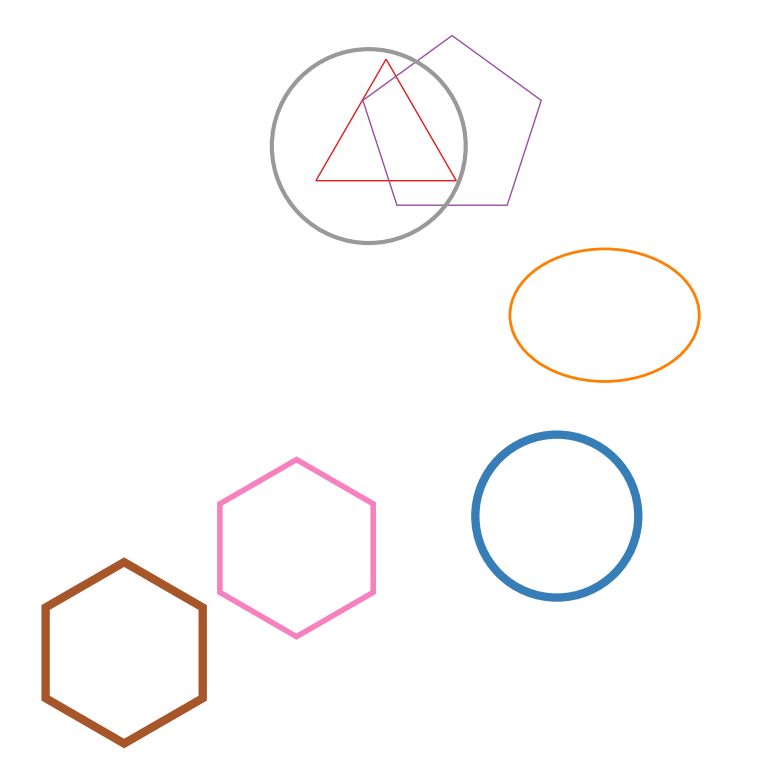[{"shape": "triangle", "thickness": 0.5, "radius": 0.53, "center": [0.501, 0.818]}, {"shape": "circle", "thickness": 3, "radius": 0.53, "center": [0.723, 0.33]}, {"shape": "pentagon", "thickness": 0.5, "radius": 0.61, "center": [0.587, 0.832]}, {"shape": "oval", "thickness": 1, "radius": 0.61, "center": [0.785, 0.591]}, {"shape": "hexagon", "thickness": 3, "radius": 0.59, "center": [0.161, 0.152]}, {"shape": "hexagon", "thickness": 2, "radius": 0.57, "center": [0.385, 0.288]}, {"shape": "circle", "thickness": 1.5, "radius": 0.63, "center": [0.479, 0.81]}]